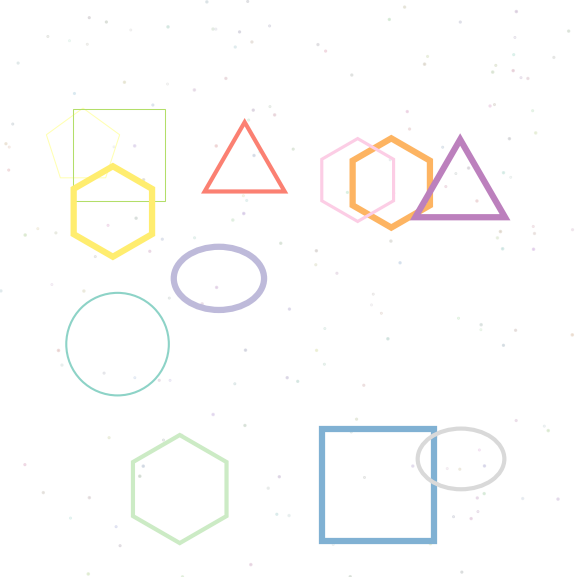[{"shape": "circle", "thickness": 1, "radius": 0.44, "center": [0.204, 0.403]}, {"shape": "pentagon", "thickness": 0.5, "radius": 0.33, "center": [0.144, 0.745]}, {"shape": "oval", "thickness": 3, "radius": 0.39, "center": [0.379, 0.517]}, {"shape": "triangle", "thickness": 2, "radius": 0.4, "center": [0.424, 0.708]}, {"shape": "square", "thickness": 3, "radius": 0.48, "center": [0.655, 0.16]}, {"shape": "hexagon", "thickness": 3, "radius": 0.39, "center": [0.678, 0.682]}, {"shape": "square", "thickness": 0.5, "radius": 0.4, "center": [0.207, 0.731]}, {"shape": "hexagon", "thickness": 1.5, "radius": 0.36, "center": [0.619, 0.687]}, {"shape": "oval", "thickness": 2, "radius": 0.38, "center": [0.798, 0.204]}, {"shape": "triangle", "thickness": 3, "radius": 0.45, "center": [0.797, 0.668]}, {"shape": "hexagon", "thickness": 2, "radius": 0.47, "center": [0.311, 0.152]}, {"shape": "hexagon", "thickness": 3, "radius": 0.39, "center": [0.195, 0.633]}]